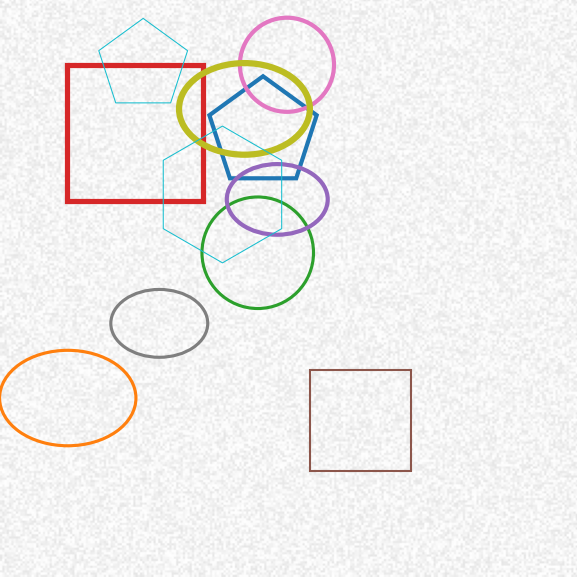[{"shape": "pentagon", "thickness": 2, "radius": 0.49, "center": [0.455, 0.769]}, {"shape": "oval", "thickness": 1.5, "radius": 0.59, "center": [0.117, 0.31]}, {"shape": "circle", "thickness": 1.5, "radius": 0.48, "center": [0.446, 0.561]}, {"shape": "square", "thickness": 2.5, "radius": 0.59, "center": [0.234, 0.769]}, {"shape": "oval", "thickness": 2, "radius": 0.44, "center": [0.48, 0.654]}, {"shape": "square", "thickness": 1, "radius": 0.44, "center": [0.624, 0.271]}, {"shape": "circle", "thickness": 2, "radius": 0.41, "center": [0.497, 0.887]}, {"shape": "oval", "thickness": 1.5, "radius": 0.42, "center": [0.276, 0.439]}, {"shape": "oval", "thickness": 3, "radius": 0.57, "center": [0.423, 0.811]}, {"shape": "pentagon", "thickness": 0.5, "radius": 0.4, "center": [0.248, 0.886]}, {"shape": "hexagon", "thickness": 0.5, "radius": 0.59, "center": [0.385, 0.662]}]